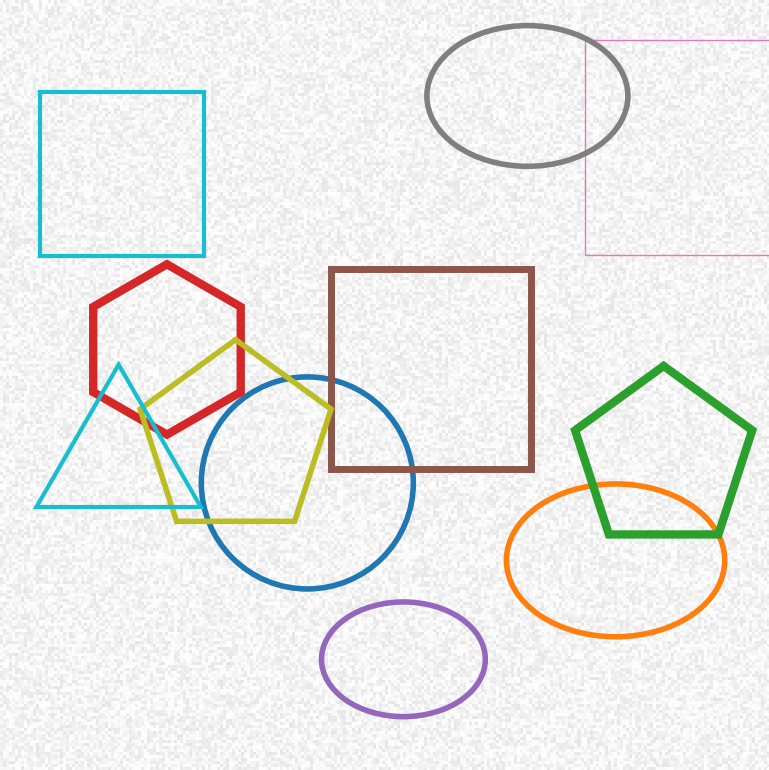[{"shape": "circle", "thickness": 2, "radius": 0.69, "center": [0.399, 0.373]}, {"shape": "oval", "thickness": 2, "radius": 0.71, "center": [0.799, 0.272]}, {"shape": "pentagon", "thickness": 3, "radius": 0.6, "center": [0.862, 0.404]}, {"shape": "hexagon", "thickness": 3, "radius": 0.55, "center": [0.217, 0.546]}, {"shape": "oval", "thickness": 2, "radius": 0.53, "center": [0.524, 0.144]}, {"shape": "square", "thickness": 2.5, "radius": 0.65, "center": [0.56, 0.521]}, {"shape": "square", "thickness": 0.5, "radius": 0.7, "center": [0.9, 0.809]}, {"shape": "oval", "thickness": 2, "radius": 0.65, "center": [0.685, 0.875]}, {"shape": "pentagon", "thickness": 2, "radius": 0.65, "center": [0.306, 0.428]}, {"shape": "triangle", "thickness": 1.5, "radius": 0.62, "center": [0.154, 0.403]}, {"shape": "square", "thickness": 1.5, "radius": 0.53, "center": [0.158, 0.774]}]